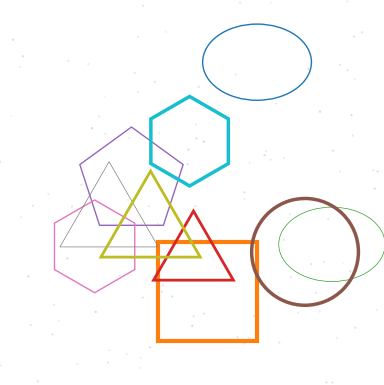[{"shape": "oval", "thickness": 1, "radius": 0.71, "center": [0.668, 0.839]}, {"shape": "square", "thickness": 3, "radius": 0.64, "center": [0.539, 0.243]}, {"shape": "oval", "thickness": 0.5, "radius": 0.69, "center": [0.862, 0.365]}, {"shape": "triangle", "thickness": 2, "radius": 0.6, "center": [0.503, 0.332]}, {"shape": "pentagon", "thickness": 1, "radius": 0.71, "center": [0.342, 0.529]}, {"shape": "circle", "thickness": 2.5, "radius": 0.69, "center": [0.792, 0.346]}, {"shape": "hexagon", "thickness": 1, "radius": 0.6, "center": [0.246, 0.36]}, {"shape": "triangle", "thickness": 0.5, "radius": 0.74, "center": [0.283, 0.432]}, {"shape": "triangle", "thickness": 2, "radius": 0.74, "center": [0.391, 0.407]}, {"shape": "hexagon", "thickness": 2.5, "radius": 0.58, "center": [0.492, 0.633]}]